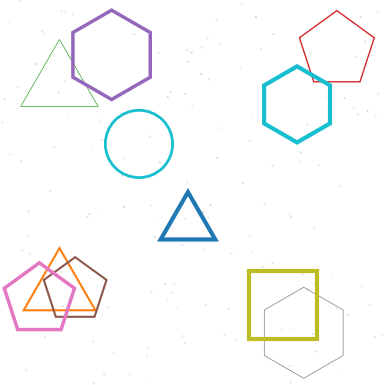[{"shape": "triangle", "thickness": 3, "radius": 0.41, "center": [0.488, 0.419]}, {"shape": "triangle", "thickness": 1.5, "radius": 0.54, "center": [0.155, 0.248]}, {"shape": "triangle", "thickness": 0.5, "radius": 0.58, "center": [0.154, 0.781]}, {"shape": "pentagon", "thickness": 1, "radius": 0.51, "center": [0.875, 0.87]}, {"shape": "hexagon", "thickness": 2.5, "radius": 0.58, "center": [0.29, 0.858]}, {"shape": "pentagon", "thickness": 1.5, "radius": 0.43, "center": [0.195, 0.246]}, {"shape": "pentagon", "thickness": 2.5, "radius": 0.48, "center": [0.102, 0.222]}, {"shape": "hexagon", "thickness": 0.5, "radius": 0.59, "center": [0.789, 0.136]}, {"shape": "square", "thickness": 3, "radius": 0.44, "center": [0.736, 0.208]}, {"shape": "circle", "thickness": 2, "radius": 0.44, "center": [0.361, 0.626]}, {"shape": "hexagon", "thickness": 3, "radius": 0.49, "center": [0.772, 0.729]}]